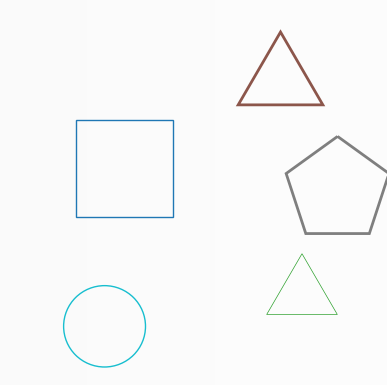[{"shape": "square", "thickness": 1, "radius": 0.63, "center": [0.321, 0.562]}, {"shape": "triangle", "thickness": 0.5, "radius": 0.53, "center": [0.779, 0.236]}, {"shape": "triangle", "thickness": 2, "radius": 0.63, "center": [0.724, 0.791]}, {"shape": "pentagon", "thickness": 2, "radius": 0.7, "center": [0.871, 0.506]}, {"shape": "circle", "thickness": 1, "radius": 0.53, "center": [0.27, 0.152]}]